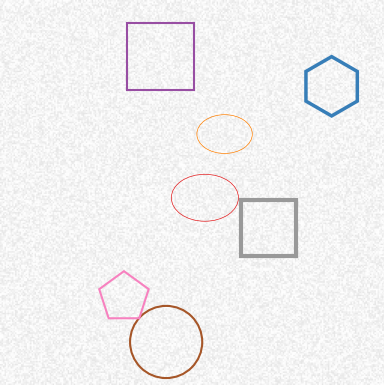[{"shape": "oval", "thickness": 0.5, "radius": 0.44, "center": [0.532, 0.486]}, {"shape": "hexagon", "thickness": 2.5, "radius": 0.39, "center": [0.861, 0.776]}, {"shape": "square", "thickness": 1.5, "radius": 0.43, "center": [0.416, 0.854]}, {"shape": "oval", "thickness": 0.5, "radius": 0.36, "center": [0.583, 0.652]}, {"shape": "circle", "thickness": 1.5, "radius": 0.47, "center": [0.432, 0.112]}, {"shape": "pentagon", "thickness": 1.5, "radius": 0.34, "center": [0.322, 0.228]}, {"shape": "square", "thickness": 3, "radius": 0.36, "center": [0.697, 0.408]}]